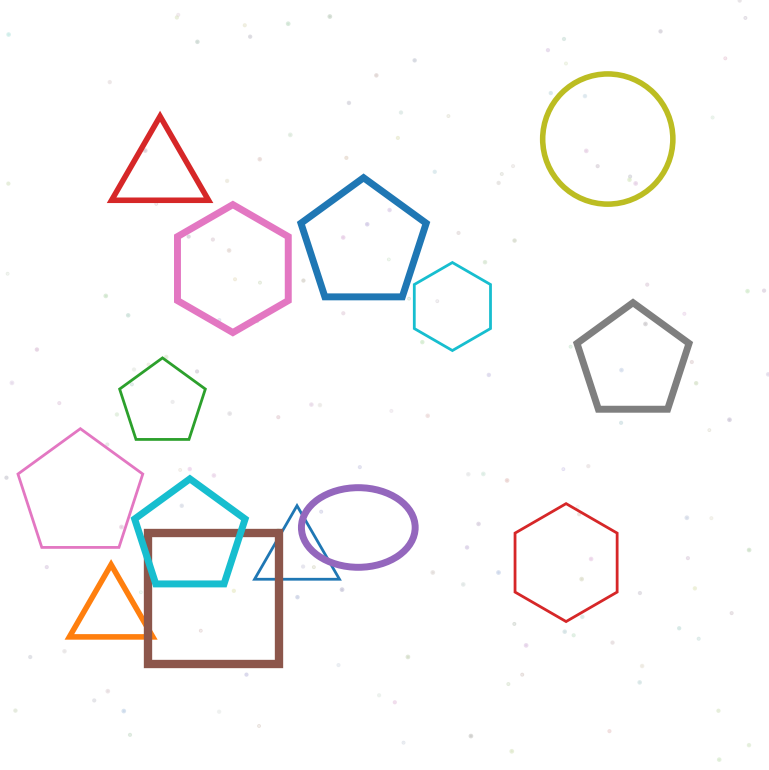[{"shape": "pentagon", "thickness": 2.5, "radius": 0.43, "center": [0.472, 0.684]}, {"shape": "triangle", "thickness": 1, "radius": 0.32, "center": [0.386, 0.28]}, {"shape": "triangle", "thickness": 2, "radius": 0.31, "center": [0.144, 0.204]}, {"shape": "pentagon", "thickness": 1, "radius": 0.29, "center": [0.211, 0.477]}, {"shape": "triangle", "thickness": 2, "radius": 0.36, "center": [0.208, 0.776]}, {"shape": "hexagon", "thickness": 1, "radius": 0.38, "center": [0.735, 0.269]}, {"shape": "oval", "thickness": 2.5, "radius": 0.37, "center": [0.465, 0.315]}, {"shape": "square", "thickness": 3, "radius": 0.42, "center": [0.278, 0.223]}, {"shape": "hexagon", "thickness": 2.5, "radius": 0.42, "center": [0.302, 0.651]}, {"shape": "pentagon", "thickness": 1, "radius": 0.43, "center": [0.104, 0.358]}, {"shape": "pentagon", "thickness": 2.5, "radius": 0.38, "center": [0.822, 0.53]}, {"shape": "circle", "thickness": 2, "radius": 0.42, "center": [0.789, 0.819]}, {"shape": "pentagon", "thickness": 2.5, "radius": 0.38, "center": [0.247, 0.303]}, {"shape": "hexagon", "thickness": 1, "radius": 0.29, "center": [0.588, 0.602]}]